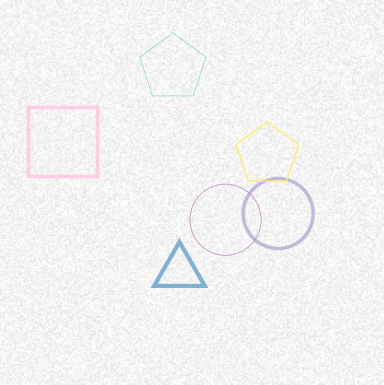[{"shape": "pentagon", "thickness": 0.5, "radius": 0.45, "center": [0.449, 0.824]}, {"shape": "circle", "thickness": 2.5, "radius": 0.45, "center": [0.723, 0.445]}, {"shape": "triangle", "thickness": 3, "radius": 0.38, "center": [0.466, 0.295]}, {"shape": "square", "thickness": 2.5, "radius": 0.45, "center": [0.161, 0.632]}, {"shape": "circle", "thickness": 0.5, "radius": 0.46, "center": [0.586, 0.429]}, {"shape": "pentagon", "thickness": 1, "radius": 0.43, "center": [0.694, 0.598]}]